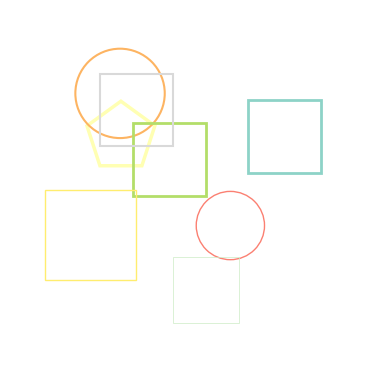[{"shape": "square", "thickness": 2, "radius": 0.47, "center": [0.739, 0.647]}, {"shape": "pentagon", "thickness": 2.5, "radius": 0.46, "center": [0.314, 0.644]}, {"shape": "circle", "thickness": 1, "radius": 0.44, "center": [0.598, 0.414]}, {"shape": "circle", "thickness": 1.5, "radius": 0.58, "center": [0.312, 0.757]}, {"shape": "square", "thickness": 2, "radius": 0.47, "center": [0.44, 0.585]}, {"shape": "square", "thickness": 1.5, "radius": 0.47, "center": [0.355, 0.715]}, {"shape": "square", "thickness": 0.5, "radius": 0.43, "center": [0.536, 0.246]}, {"shape": "square", "thickness": 1, "radius": 0.59, "center": [0.235, 0.39]}]